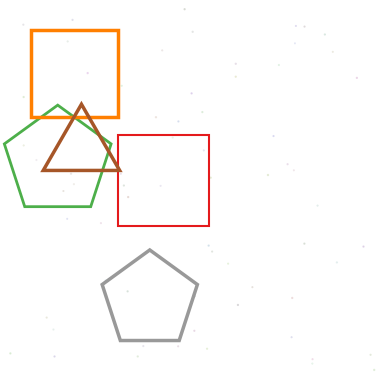[{"shape": "square", "thickness": 1.5, "radius": 0.59, "center": [0.425, 0.532]}, {"shape": "pentagon", "thickness": 2, "radius": 0.73, "center": [0.15, 0.581]}, {"shape": "square", "thickness": 2.5, "radius": 0.57, "center": [0.193, 0.808]}, {"shape": "triangle", "thickness": 2.5, "radius": 0.57, "center": [0.212, 0.615]}, {"shape": "pentagon", "thickness": 2.5, "radius": 0.65, "center": [0.389, 0.221]}]